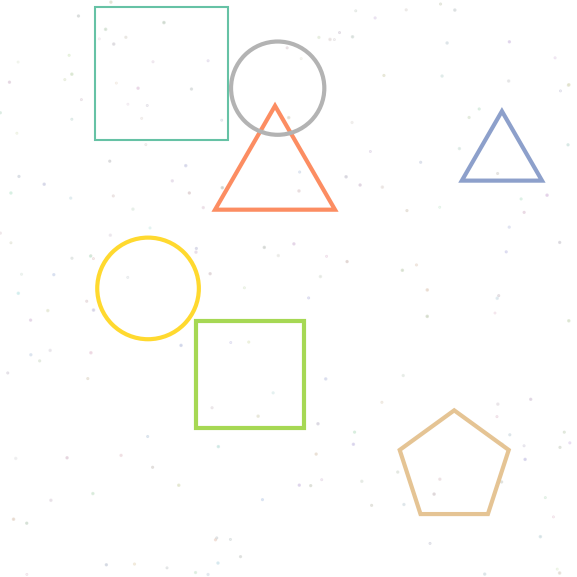[{"shape": "square", "thickness": 1, "radius": 0.58, "center": [0.28, 0.871]}, {"shape": "triangle", "thickness": 2, "radius": 0.6, "center": [0.476, 0.696]}, {"shape": "triangle", "thickness": 2, "radius": 0.4, "center": [0.869, 0.726]}, {"shape": "square", "thickness": 2, "radius": 0.47, "center": [0.433, 0.351]}, {"shape": "circle", "thickness": 2, "radius": 0.44, "center": [0.256, 0.5]}, {"shape": "pentagon", "thickness": 2, "radius": 0.5, "center": [0.786, 0.189]}, {"shape": "circle", "thickness": 2, "radius": 0.4, "center": [0.481, 0.846]}]